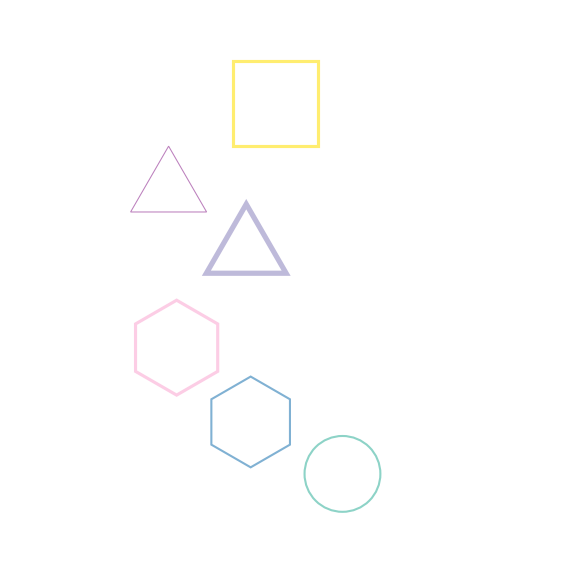[{"shape": "circle", "thickness": 1, "radius": 0.33, "center": [0.593, 0.179]}, {"shape": "triangle", "thickness": 2.5, "radius": 0.4, "center": [0.426, 0.566]}, {"shape": "hexagon", "thickness": 1, "radius": 0.39, "center": [0.434, 0.268]}, {"shape": "hexagon", "thickness": 1.5, "radius": 0.41, "center": [0.306, 0.397]}, {"shape": "triangle", "thickness": 0.5, "radius": 0.38, "center": [0.292, 0.67]}, {"shape": "square", "thickness": 1.5, "radius": 0.37, "center": [0.477, 0.82]}]